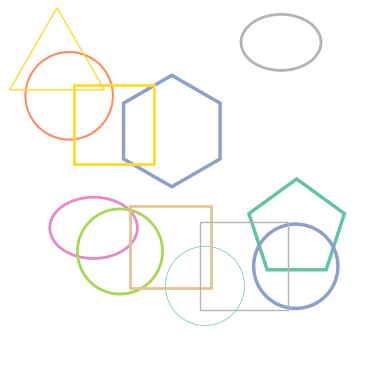[{"shape": "pentagon", "thickness": 2.5, "radius": 0.65, "center": [0.771, 0.405]}, {"shape": "circle", "thickness": 0.5, "radius": 0.51, "center": [0.532, 0.257]}, {"shape": "circle", "thickness": 1.5, "radius": 0.57, "center": [0.18, 0.751]}, {"shape": "circle", "thickness": 2.5, "radius": 0.55, "center": [0.768, 0.308]}, {"shape": "hexagon", "thickness": 2.5, "radius": 0.72, "center": [0.446, 0.66]}, {"shape": "oval", "thickness": 2, "radius": 0.57, "center": [0.243, 0.408]}, {"shape": "circle", "thickness": 2, "radius": 0.55, "center": [0.312, 0.347]}, {"shape": "triangle", "thickness": 1, "radius": 0.71, "center": [0.148, 0.838]}, {"shape": "square", "thickness": 2, "radius": 0.52, "center": [0.296, 0.677]}, {"shape": "square", "thickness": 2, "radius": 0.53, "center": [0.443, 0.359]}, {"shape": "square", "thickness": 1, "radius": 0.57, "center": [0.633, 0.309]}, {"shape": "oval", "thickness": 2, "radius": 0.52, "center": [0.73, 0.89]}]